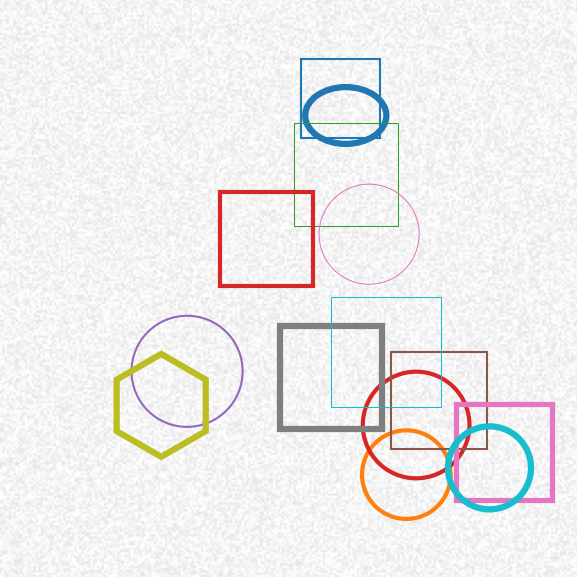[{"shape": "square", "thickness": 1, "radius": 0.34, "center": [0.59, 0.828]}, {"shape": "oval", "thickness": 3, "radius": 0.35, "center": [0.599, 0.799]}, {"shape": "circle", "thickness": 2, "radius": 0.38, "center": [0.704, 0.177]}, {"shape": "square", "thickness": 0.5, "radius": 0.45, "center": [0.599, 0.697]}, {"shape": "square", "thickness": 2, "radius": 0.41, "center": [0.461, 0.585]}, {"shape": "circle", "thickness": 2, "radius": 0.46, "center": [0.721, 0.263]}, {"shape": "circle", "thickness": 1, "radius": 0.48, "center": [0.324, 0.356]}, {"shape": "square", "thickness": 1, "radius": 0.42, "center": [0.76, 0.305]}, {"shape": "square", "thickness": 2.5, "radius": 0.42, "center": [0.872, 0.216]}, {"shape": "circle", "thickness": 0.5, "radius": 0.43, "center": [0.639, 0.594]}, {"shape": "square", "thickness": 3, "radius": 0.45, "center": [0.573, 0.345]}, {"shape": "hexagon", "thickness": 3, "radius": 0.45, "center": [0.279, 0.297]}, {"shape": "circle", "thickness": 3, "radius": 0.36, "center": [0.848, 0.189]}, {"shape": "square", "thickness": 0.5, "radius": 0.48, "center": [0.668, 0.389]}]